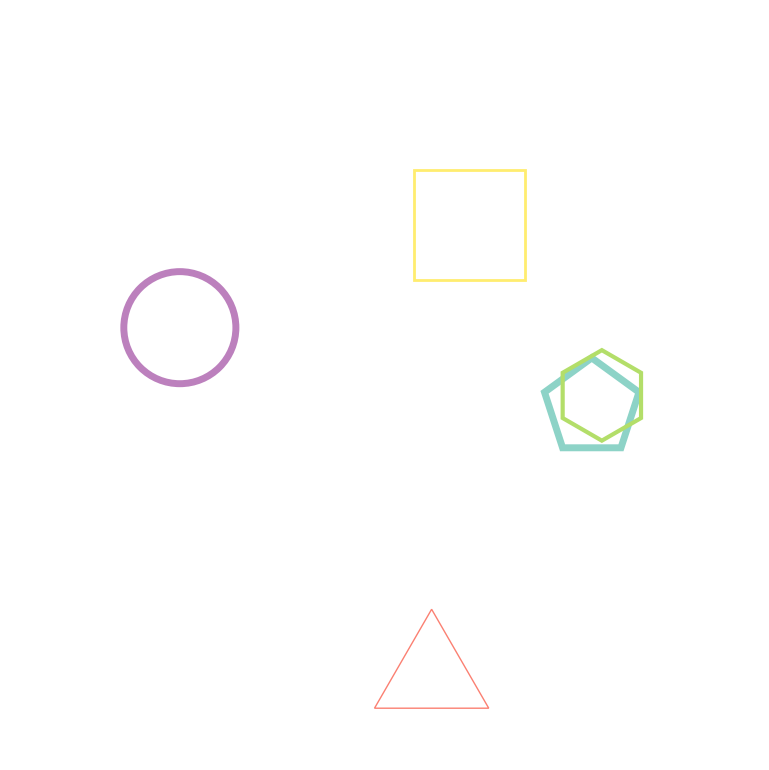[{"shape": "pentagon", "thickness": 2.5, "radius": 0.32, "center": [0.769, 0.471]}, {"shape": "triangle", "thickness": 0.5, "radius": 0.43, "center": [0.561, 0.123]}, {"shape": "hexagon", "thickness": 1.5, "radius": 0.29, "center": [0.782, 0.486]}, {"shape": "circle", "thickness": 2.5, "radius": 0.36, "center": [0.234, 0.574]}, {"shape": "square", "thickness": 1, "radius": 0.36, "center": [0.61, 0.708]}]